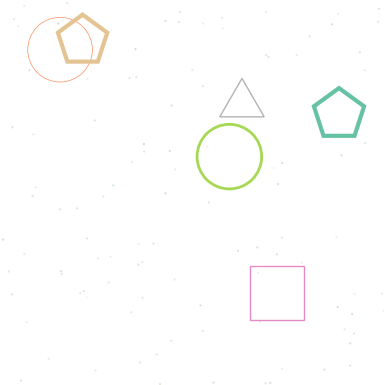[{"shape": "pentagon", "thickness": 3, "radius": 0.34, "center": [0.881, 0.703]}, {"shape": "circle", "thickness": 0.5, "radius": 0.42, "center": [0.156, 0.871]}, {"shape": "square", "thickness": 1, "radius": 0.35, "center": [0.719, 0.24]}, {"shape": "circle", "thickness": 2, "radius": 0.42, "center": [0.596, 0.593]}, {"shape": "pentagon", "thickness": 3, "radius": 0.34, "center": [0.214, 0.894]}, {"shape": "triangle", "thickness": 1, "radius": 0.33, "center": [0.629, 0.73]}]